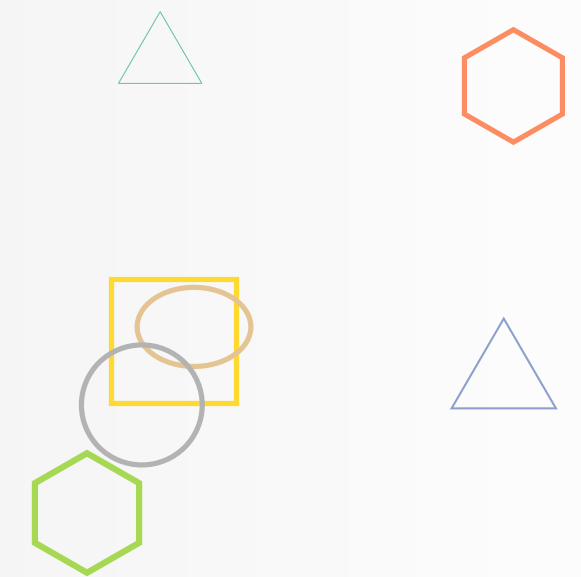[{"shape": "triangle", "thickness": 0.5, "radius": 0.41, "center": [0.276, 0.896]}, {"shape": "hexagon", "thickness": 2.5, "radius": 0.49, "center": [0.883, 0.85]}, {"shape": "triangle", "thickness": 1, "radius": 0.52, "center": [0.867, 0.344]}, {"shape": "hexagon", "thickness": 3, "radius": 0.52, "center": [0.15, 0.111]}, {"shape": "square", "thickness": 2.5, "radius": 0.54, "center": [0.298, 0.408]}, {"shape": "oval", "thickness": 2.5, "radius": 0.49, "center": [0.334, 0.433]}, {"shape": "circle", "thickness": 2.5, "radius": 0.52, "center": [0.244, 0.298]}]